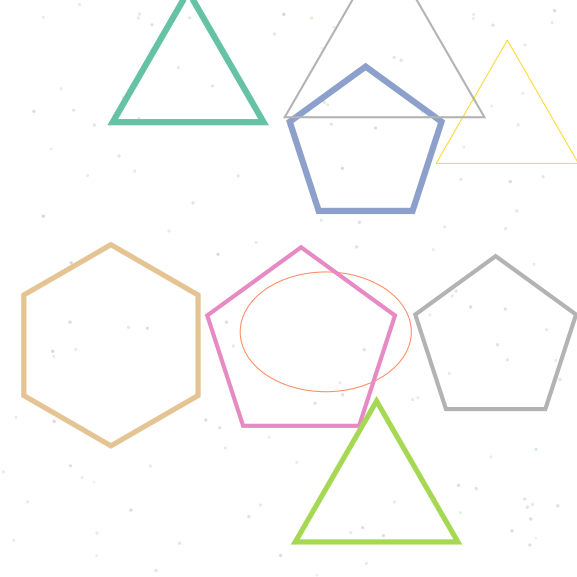[{"shape": "triangle", "thickness": 3, "radius": 0.75, "center": [0.326, 0.863]}, {"shape": "oval", "thickness": 0.5, "radius": 0.74, "center": [0.564, 0.425]}, {"shape": "pentagon", "thickness": 3, "radius": 0.69, "center": [0.633, 0.746]}, {"shape": "pentagon", "thickness": 2, "radius": 0.85, "center": [0.521, 0.4]}, {"shape": "triangle", "thickness": 2.5, "radius": 0.81, "center": [0.652, 0.142]}, {"shape": "triangle", "thickness": 0.5, "radius": 0.71, "center": [0.878, 0.787]}, {"shape": "hexagon", "thickness": 2.5, "radius": 0.87, "center": [0.192, 0.401]}, {"shape": "triangle", "thickness": 1, "radius": 1.0, "center": [0.666, 0.896]}, {"shape": "pentagon", "thickness": 2, "radius": 0.73, "center": [0.858, 0.409]}]